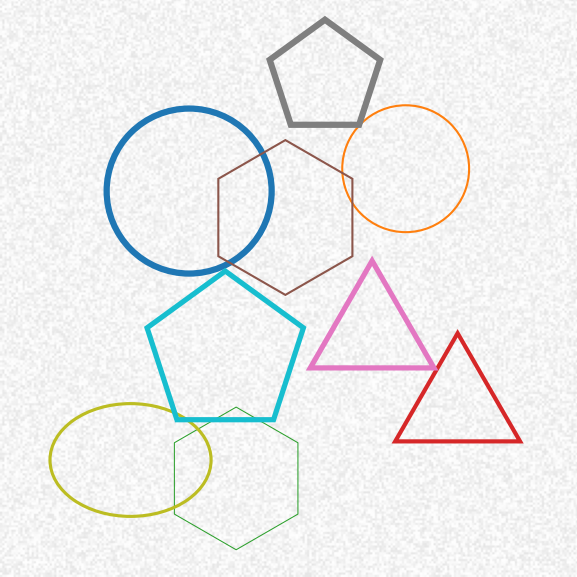[{"shape": "circle", "thickness": 3, "radius": 0.71, "center": [0.328, 0.668]}, {"shape": "circle", "thickness": 1, "radius": 0.55, "center": [0.702, 0.707]}, {"shape": "hexagon", "thickness": 0.5, "radius": 0.62, "center": [0.409, 0.171]}, {"shape": "triangle", "thickness": 2, "radius": 0.62, "center": [0.792, 0.297]}, {"shape": "hexagon", "thickness": 1, "radius": 0.67, "center": [0.494, 0.623]}, {"shape": "triangle", "thickness": 2.5, "radius": 0.62, "center": [0.644, 0.424]}, {"shape": "pentagon", "thickness": 3, "radius": 0.5, "center": [0.563, 0.864]}, {"shape": "oval", "thickness": 1.5, "radius": 0.7, "center": [0.226, 0.203]}, {"shape": "pentagon", "thickness": 2.5, "radius": 0.71, "center": [0.39, 0.387]}]